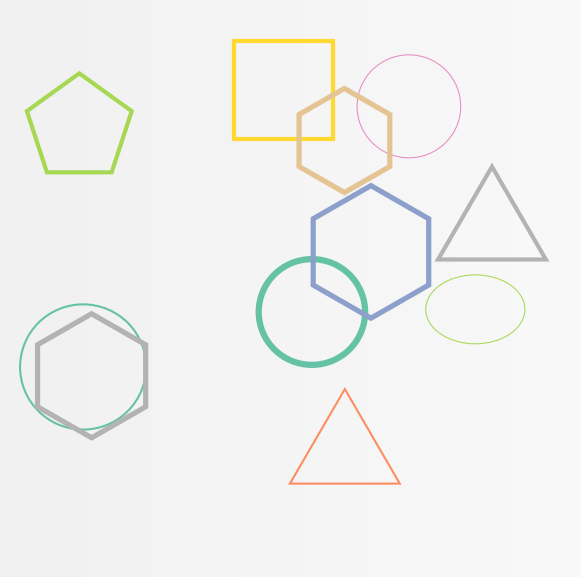[{"shape": "circle", "thickness": 1, "radius": 0.54, "center": [0.143, 0.364]}, {"shape": "circle", "thickness": 3, "radius": 0.46, "center": [0.537, 0.459]}, {"shape": "triangle", "thickness": 1, "radius": 0.55, "center": [0.593, 0.216]}, {"shape": "hexagon", "thickness": 2.5, "radius": 0.57, "center": [0.638, 0.563]}, {"shape": "circle", "thickness": 0.5, "radius": 0.45, "center": [0.703, 0.815]}, {"shape": "pentagon", "thickness": 2, "radius": 0.47, "center": [0.136, 0.777]}, {"shape": "oval", "thickness": 0.5, "radius": 0.43, "center": [0.818, 0.463]}, {"shape": "square", "thickness": 2, "radius": 0.42, "center": [0.488, 0.843]}, {"shape": "hexagon", "thickness": 2.5, "radius": 0.45, "center": [0.593, 0.756]}, {"shape": "hexagon", "thickness": 2.5, "radius": 0.54, "center": [0.158, 0.348]}, {"shape": "triangle", "thickness": 2, "radius": 0.54, "center": [0.846, 0.603]}]